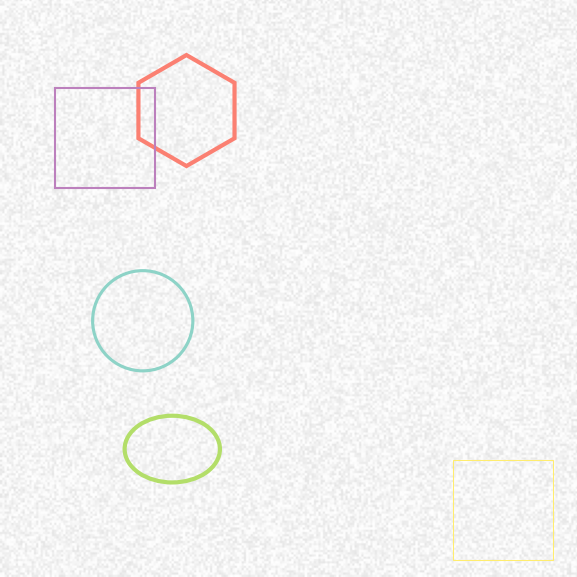[{"shape": "circle", "thickness": 1.5, "radius": 0.43, "center": [0.247, 0.444]}, {"shape": "hexagon", "thickness": 2, "radius": 0.48, "center": [0.323, 0.808]}, {"shape": "oval", "thickness": 2, "radius": 0.41, "center": [0.298, 0.221]}, {"shape": "square", "thickness": 1, "radius": 0.44, "center": [0.182, 0.76]}, {"shape": "square", "thickness": 0.5, "radius": 0.43, "center": [0.87, 0.116]}]